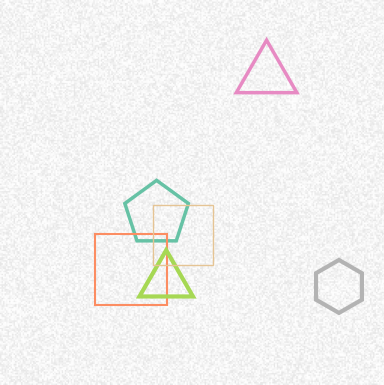[{"shape": "pentagon", "thickness": 2.5, "radius": 0.43, "center": [0.407, 0.445]}, {"shape": "square", "thickness": 1.5, "radius": 0.46, "center": [0.34, 0.301]}, {"shape": "triangle", "thickness": 2.5, "radius": 0.45, "center": [0.692, 0.805]}, {"shape": "triangle", "thickness": 3, "radius": 0.4, "center": [0.432, 0.27]}, {"shape": "square", "thickness": 1, "radius": 0.39, "center": [0.474, 0.39]}, {"shape": "hexagon", "thickness": 3, "radius": 0.34, "center": [0.88, 0.256]}]